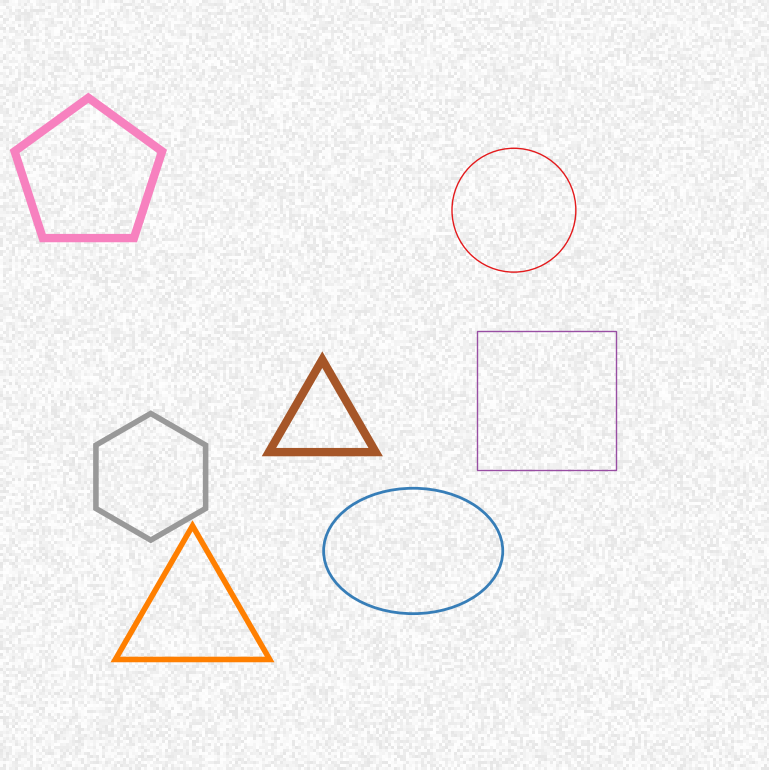[{"shape": "circle", "thickness": 0.5, "radius": 0.4, "center": [0.667, 0.727]}, {"shape": "oval", "thickness": 1, "radius": 0.58, "center": [0.537, 0.284]}, {"shape": "square", "thickness": 0.5, "radius": 0.45, "center": [0.71, 0.48]}, {"shape": "triangle", "thickness": 2, "radius": 0.58, "center": [0.25, 0.201]}, {"shape": "triangle", "thickness": 3, "radius": 0.4, "center": [0.419, 0.453]}, {"shape": "pentagon", "thickness": 3, "radius": 0.5, "center": [0.115, 0.772]}, {"shape": "hexagon", "thickness": 2, "radius": 0.41, "center": [0.196, 0.381]}]